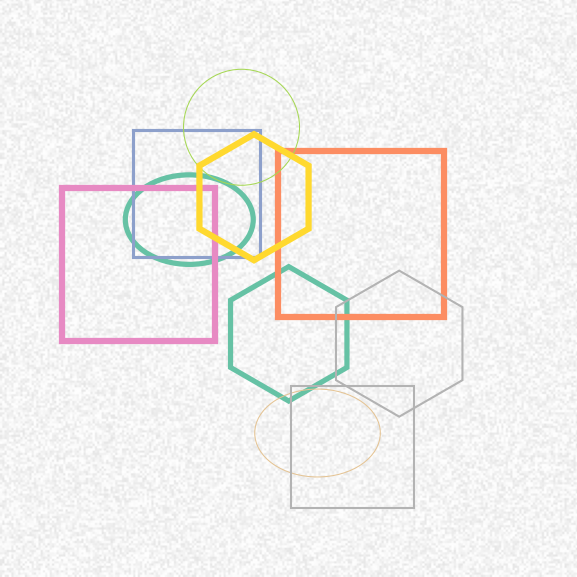[{"shape": "oval", "thickness": 2.5, "radius": 0.55, "center": [0.328, 0.619]}, {"shape": "hexagon", "thickness": 2.5, "radius": 0.58, "center": [0.5, 0.421]}, {"shape": "square", "thickness": 3, "radius": 0.72, "center": [0.625, 0.594]}, {"shape": "square", "thickness": 1.5, "radius": 0.55, "center": [0.34, 0.664]}, {"shape": "square", "thickness": 3, "radius": 0.66, "center": [0.24, 0.541]}, {"shape": "circle", "thickness": 0.5, "radius": 0.5, "center": [0.418, 0.779]}, {"shape": "hexagon", "thickness": 3, "radius": 0.55, "center": [0.44, 0.658]}, {"shape": "oval", "thickness": 0.5, "radius": 0.54, "center": [0.55, 0.249]}, {"shape": "hexagon", "thickness": 1, "radius": 0.63, "center": [0.691, 0.404]}, {"shape": "square", "thickness": 1, "radius": 0.53, "center": [0.61, 0.225]}]